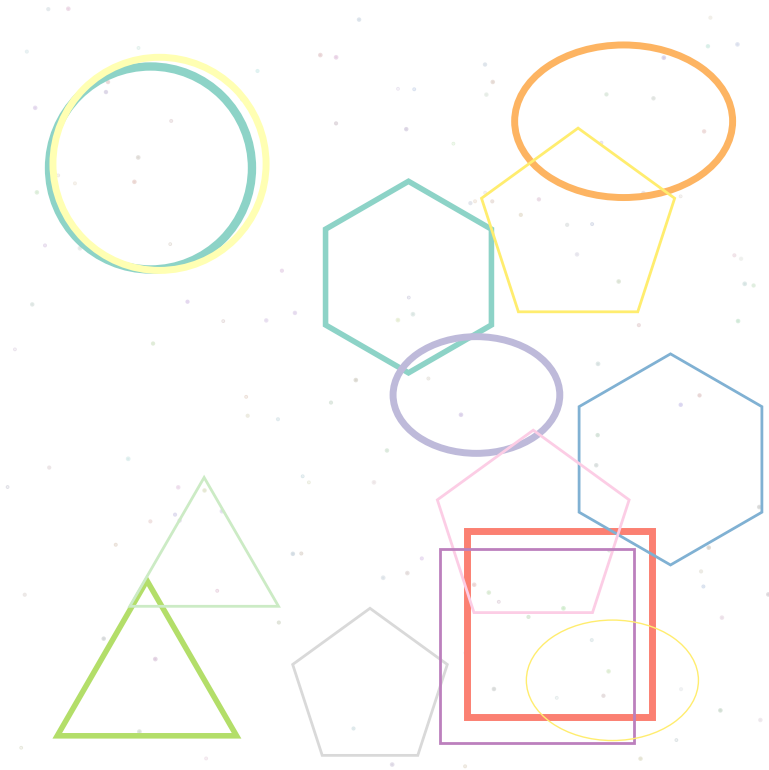[{"shape": "circle", "thickness": 3, "radius": 0.66, "center": [0.195, 0.782]}, {"shape": "hexagon", "thickness": 2, "radius": 0.62, "center": [0.531, 0.64]}, {"shape": "circle", "thickness": 2.5, "radius": 0.69, "center": [0.207, 0.787]}, {"shape": "oval", "thickness": 2.5, "radius": 0.54, "center": [0.619, 0.487]}, {"shape": "square", "thickness": 2.5, "radius": 0.6, "center": [0.727, 0.19]}, {"shape": "hexagon", "thickness": 1, "radius": 0.69, "center": [0.871, 0.403]}, {"shape": "oval", "thickness": 2.5, "radius": 0.71, "center": [0.81, 0.843]}, {"shape": "triangle", "thickness": 2, "radius": 0.67, "center": [0.191, 0.112]}, {"shape": "pentagon", "thickness": 1, "radius": 0.65, "center": [0.693, 0.31]}, {"shape": "pentagon", "thickness": 1, "radius": 0.53, "center": [0.481, 0.104]}, {"shape": "square", "thickness": 1, "radius": 0.63, "center": [0.697, 0.161]}, {"shape": "triangle", "thickness": 1, "radius": 0.56, "center": [0.265, 0.268]}, {"shape": "pentagon", "thickness": 1, "radius": 0.66, "center": [0.751, 0.702]}, {"shape": "oval", "thickness": 0.5, "radius": 0.56, "center": [0.795, 0.116]}]